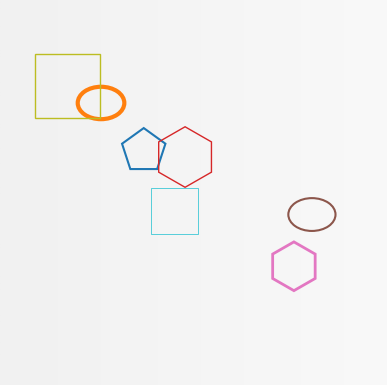[{"shape": "pentagon", "thickness": 1.5, "radius": 0.29, "center": [0.371, 0.609]}, {"shape": "oval", "thickness": 3, "radius": 0.3, "center": [0.261, 0.733]}, {"shape": "hexagon", "thickness": 1, "radius": 0.39, "center": [0.478, 0.592]}, {"shape": "oval", "thickness": 1.5, "radius": 0.3, "center": [0.805, 0.443]}, {"shape": "hexagon", "thickness": 2, "radius": 0.32, "center": [0.758, 0.308]}, {"shape": "square", "thickness": 1, "radius": 0.41, "center": [0.174, 0.777]}, {"shape": "square", "thickness": 0.5, "radius": 0.3, "center": [0.451, 0.453]}]